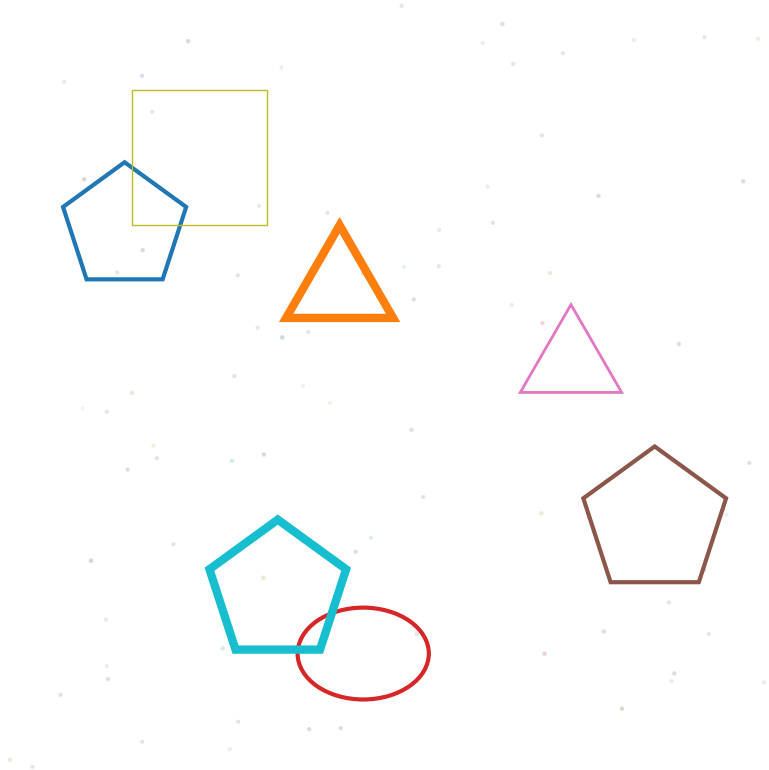[{"shape": "pentagon", "thickness": 1.5, "radius": 0.42, "center": [0.162, 0.705]}, {"shape": "triangle", "thickness": 3, "radius": 0.4, "center": [0.441, 0.627]}, {"shape": "oval", "thickness": 1.5, "radius": 0.43, "center": [0.472, 0.151]}, {"shape": "pentagon", "thickness": 1.5, "radius": 0.49, "center": [0.85, 0.323]}, {"shape": "triangle", "thickness": 1, "radius": 0.38, "center": [0.742, 0.528]}, {"shape": "square", "thickness": 0.5, "radius": 0.44, "center": [0.259, 0.796]}, {"shape": "pentagon", "thickness": 3, "radius": 0.47, "center": [0.361, 0.232]}]